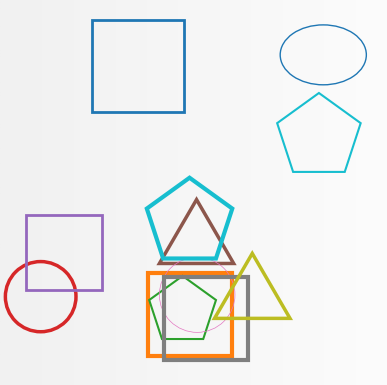[{"shape": "oval", "thickness": 1, "radius": 0.56, "center": [0.834, 0.858]}, {"shape": "square", "thickness": 2, "radius": 0.59, "center": [0.355, 0.829]}, {"shape": "square", "thickness": 3, "radius": 0.54, "center": [0.49, 0.183]}, {"shape": "pentagon", "thickness": 1.5, "radius": 0.45, "center": [0.471, 0.193]}, {"shape": "circle", "thickness": 2.5, "radius": 0.46, "center": [0.105, 0.229]}, {"shape": "square", "thickness": 2, "radius": 0.49, "center": [0.166, 0.345]}, {"shape": "triangle", "thickness": 2.5, "radius": 0.55, "center": [0.507, 0.371]}, {"shape": "circle", "thickness": 0.5, "radius": 0.49, "center": [0.509, 0.234]}, {"shape": "square", "thickness": 3, "radius": 0.54, "center": [0.531, 0.173]}, {"shape": "triangle", "thickness": 2.5, "radius": 0.56, "center": [0.651, 0.229]}, {"shape": "pentagon", "thickness": 1.5, "radius": 0.57, "center": [0.823, 0.645]}, {"shape": "pentagon", "thickness": 3, "radius": 0.58, "center": [0.489, 0.422]}]